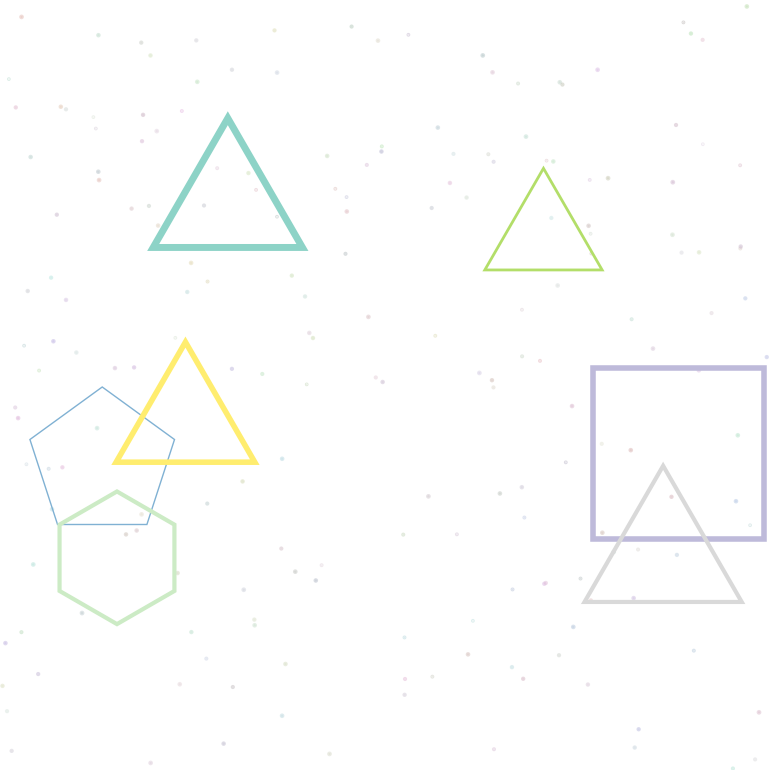[{"shape": "triangle", "thickness": 2.5, "radius": 0.56, "center": [0.296, 0.735]}, {"shape": "square", "thickness": 2, "radius": 0.56, "center": [0.881, 0.411]}, {"shape": "pentagon", "thickness": 0.5, "radius": 0.49, "center": [0.133, 0.399]}, {"shape": "triangle", "thickness": 1, "radius": 0.44, "center": [0.706, 0.693]}, {"shape": "triangle", "thickness": 1.5, "radius": 0.59, "center": [0.861, 0.277]}, {"shape": "hexagon", "thickness": 1.5, "radius": 0.43, "center": [0.152, 0.276]}, {"shape": "triangle", "thickness": 2, "radius": 0.52, "center": [0.241, 0.452]}]